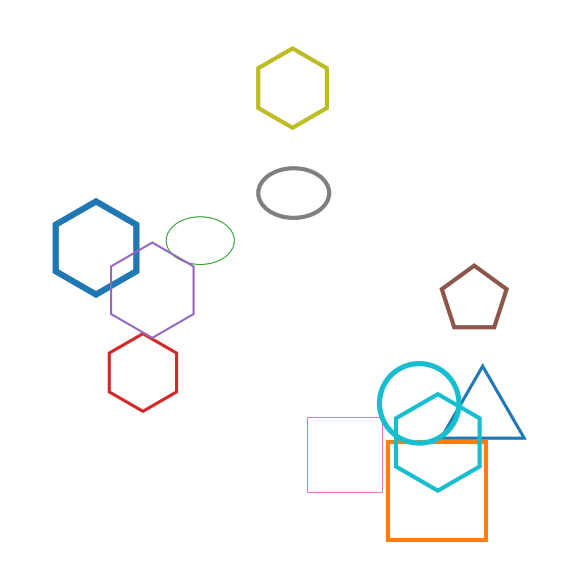[{"shape": "hexagon", "thickness": 3, "radius": 0.4, "center": [0.166, 0.57]}, {"shape": "triangle", "thickness": 1.5, "radius": 0.42, "center": [0.836, 0.282]}, {"shape": "square", "thickness": 2, "radius": 0.42, "center": [0.756, 0.148]}, {"shape": "oval", "thickness": 0.5, "radius": 0.3, "center": [0.347, 0.582]}, {"shape": "hexagon", "thickness": 1.5, "radius": 0.34, "center": [0.247, 0.354]}, {"shape": "hexagon", "thickness": 1, "radius": 0.41, "center": [0.264, 0.497]}, {"shape": "pentagon", "thickness": 2, "radius": 0.29, "center": [0.821, 0.48]}, {"shape": "square", "thickness": 0.5, "radius": 0.33, "center": [0.597, 0.212]}, {"shape": "oval", "thickness": 2, "radius": 0.31, "center": [0.509, 0.665]}, {"shape": "hexagon", "thickness": 2, "radius": 0.34, "center": [0.507, 0.847]}, {"shape": "hexagon", "thickness": 2, "radius": 0.42, "center": [0.758, 0.233]}, {"shape": "circle", "thickness": 2.5, "radius": 0.34, "center": [0.726, 0.301]}]